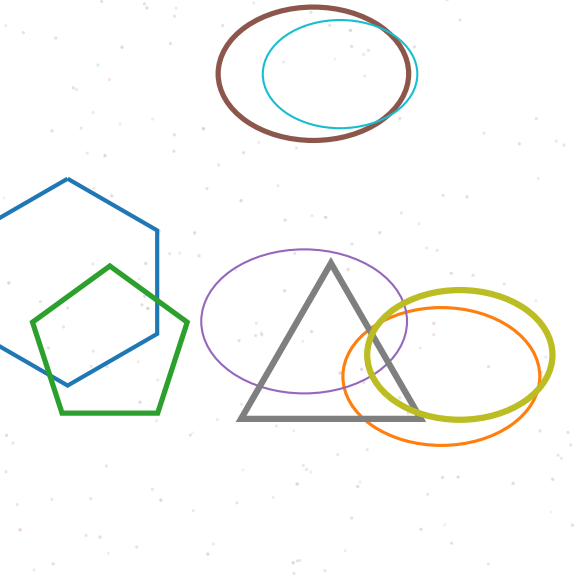[{"shape": "hexagon", "thickness": 2, "radius": 0.9, "center": [0.117, 0.511]}, {"shape": "oval", "thickness": 1.5, "radius": 0.85, "center": [0.764, 0.347]}, {"shape": "pentagon", "thickness": 2.5, "radius": 0.7, "center": [0.19, 0.398]}, {"shape": "oval", "thickness": 1, "radius": 0.89, "center": [0.527, 0.443]}, {"shape": "oval", "thickness": 2.5, "radius": 0.82, "center": [0.543, 0.871]}, {"shape": "triangle", "thickness": 3, "radius": 0.9, "center": [0.573, 0.364]}, {"shape": "oval", "thickness": 3, "radius": 0.8, "center": [0.796, 0.385]}, {"shape": "oval", "thickness": 1, "radius": 0.67, "center": [0.589, 0.871]}]